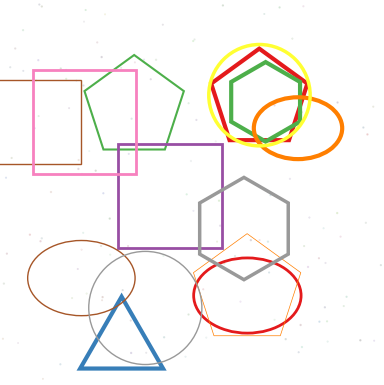[{"shape": "oval", "thickness": 2, "radius": 0.7, "center": [0.643, 0.232]}, {"shape": "pentagon", "thickness": 3, "radius": 0.66, "center": [0.673, 0.742]}, {"shape": "triangle", "thickness": 3, "radius": 0.62, "center": [0.316, 0.105]}, {"shape": "hexagon", "thickness": 3, "radius": 0.52, "center": [0.69, 0.736]}, {"shape": "pentagon", "thickness": 1.5, "radius": 0.68, "center": [0.348, 0.721]}, {"shape": "square", "thickness": 2, "radius": 0.68, "center": [0.441, 0.491]}, {"shape": "pentagon", "thickness": 0.5, "radius": 0.73, "center": [0.642, 0.247]}, {"shape": "oval", "thickness": 3, "radius": 0.57, "center": [0.774, 0.667]}, {"shape": "circle", "thickness": 2.5, "radius": 0.66, "center": [0.674, 0.753]}, {"shape": "square", "thickness": 1, "radius": 0.54, "center": [0.101, 0.683]}, {"shape": "oval", "thickness": 1, "radius": 0.7, "center": [0.211, 0.278]}, {"shape": "square", "thickness": 2, "radius": 0.67, "center": [0.22, 0.683]}, {"shape": "hexagon", "thickness": 2.5, "radius": 0.66, "center": [0.634, 0.406]}, {"shape": "circle", "thickness": 1, "radius": 0.73, "center": [0.377, 0.2]}]